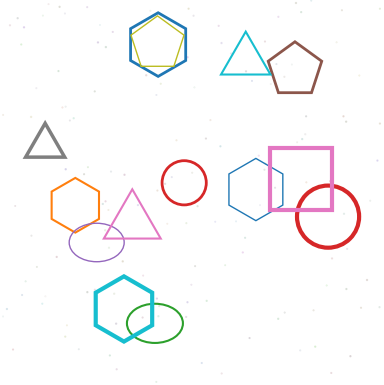[{"shape": "hexagon", "thickness": 1, "radius": 0.4, "center": [0.665, 0.508]}, {"shape": "hexagon", "thickness": 2, "radius": 0.41, "center": [0.411, 0.884]}, {"shape": "hexagon", "thickness": 1.5, "radius": 0.36, "center": [0.196, 0.467]}, {"shape": "oval", "thickness": 1.5, "radius": 0.36, "center": [0.402, 0.16]}, {"shape": "circle", "thickness": 2, "radius": 0.29, "center": [0.478, 0.525]}, {"shape": "circle", "thickness": 3, "radius": 0.4, "center": [0.852, 0.437]}, {"shape": "oval", "thickness": 1, "radius": 0.36, "center": [0.251, 0.37]}, {"shape": "pentagon", "thickness": 2, "radius": 0.37, "center": [0.766, 0.818]}, {"shape": "triangle", "thickness": 1.5, "radius": 0.43, "center": [0.344, 0.423]}, {"shape": "square", "thickness": 3, "radius": 0.4, "center": [0.782, 0.535]}, {"shape": "triangle", "thickness": 2.5, "radius": 0.29, "center": [0.117, 0.621]}, {"shape": "pentagon", "thickness": 1, "radius": 0.36, "center": [0.409, 0.886]}, {"shape": "triangle", "thickness": 1.5, "radius": 0.37, "center": [0.638, 0.844]}, {"shape": "hexagon", "thickness": 3, "radius": 0.42, "center": [0.322, 0.198]}]